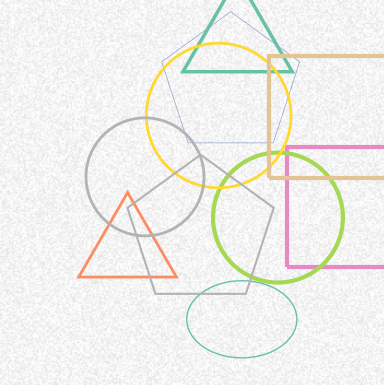[{"shape": "oval", "thickness": 1, "radius": 0.72, "center": [0.628, 0.171]}, {"shape": "triangle", "thickness": 2.5, "radius": 0.82, "center": [0.617, 0.896]}, {"shape": "triangle", "thickness": 2, "radius": 0.73, "center": [0.331, 0.354]}, {"shape": "pentagon", "thickness": 0.5, "radius": 0.94, "center": [0.599, 0.781]}, {"shape": "square", "thickness": 3, "radius": 0.78, "center": [0.9, 0.462]}, {"shape": "circle", "thickness": 3, "radius": 0.84, "center": [0.722, 0.435]}, {"shape": "circle", "thickness": 2, "radius": 0.94, "center": [0.568, 0.7]}, {"shape": "square", "thickness": 3, "radius": 0.8, "center": [0.859, 0.696]}, {"shape": "circle", "thickness": 2, "radius": 0.77, "center": [0.377, 0.541]}, {"shape": "pentagon", "thickness": 1.5, "radius": 1.0, "center": [0.521, 0.398]}]